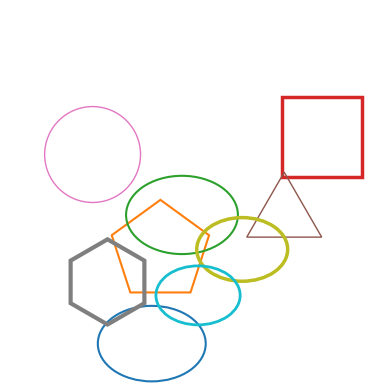[{"shape": "oval", "thickness": 1.5, "radius": 0.7, "center": [0.394, 0.107]}, {"shape": "pentagon", "thickness": 1.5, "radius": 0.66, "center": [0.417, 0.348]}, {"shape": "oval", "thickness": 1.5, "radius": 0.73, "center": [0.473, 0.442]}, {"shape": "square", "thickness": 2.5, "radius": 0.52, "center": [0.836, 0.644]}, {"shape": "triangle", "thickness": 1, "radius": 0.56, "center": [0.738, 0.44]}, {"shape": "circle", "thickness": 1, "radius": 0.62, "center": [0.241, 0.599]}, {"shape": "hexagon", "thickness": 3, "radius": 0.55, "center": [0.279, 0.268]}, {"shape": "oval", "thickness": 2.5, "radius": 0.59, "center": [0.629, 0.352]}, {"shape": "oval", "thickness": 2, "radius": 0.55, "center": [0.514, 0.233]}]